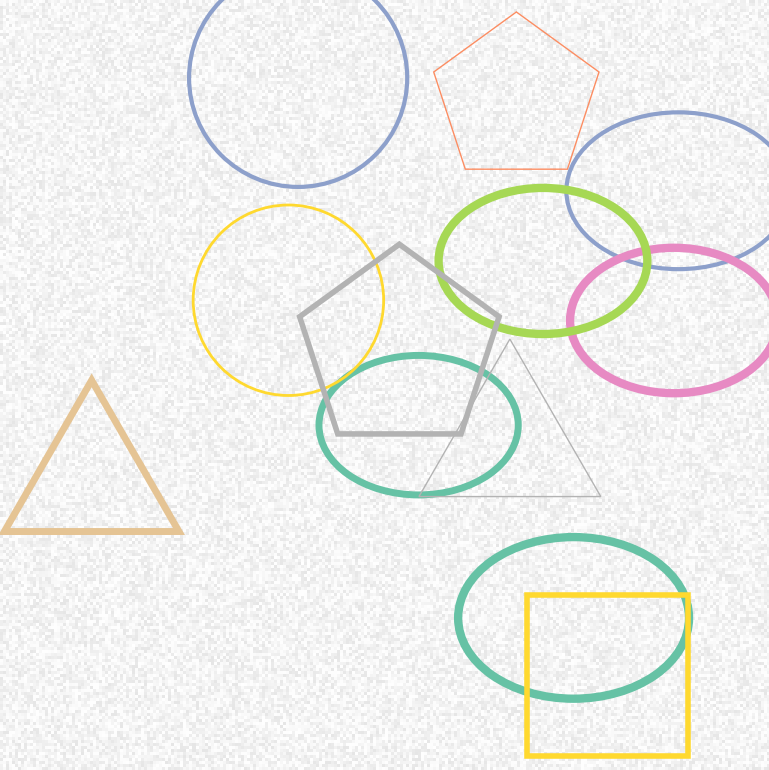[{"shape": "oval", "thickness": 3, "radius": 0.75, "center": [0.745, 0.198]}, {"shape": "oval", "thickness": 2.5, "radius": 0.65, "center": [0.544, 0.448]}, {"shape": "pentagon", "thickness": 0.5, "radius": 0.56, "center": [0.671, 0.872]}, {"shape": "oval", "thickness": 1.5, "radius": 0.73, "center": [0.881, 0.752]}, {"shape": "circle", "thickness": 1.5, "radius": 0.71, "center": [0.387, 0.899]}, {"shape": "oval", "thickness": 3, "radius": 0.67, "center": [0.875, 0.584]}, {"shape": "oval", "thickness": 3, "radius": 0.68, "center": [0.705, 0.661]}, {"shape": "circle", "thickness": 1, "radius": 0.62, "center": [0.375, 0.61]}, {"shape": "square", "thickness": 2, "radius": 0.52, "center": [0.789, 0.123]}, {"shape": "triangle", "thickness": 2.5, "radius": 0.65, "center": [0.119, 0.375]}, {"shape": "pentagon", "thickness": 2, "radius": 0.68, "center": [0.519, 0.547]}, {"shape": "triangle", "thickness": 0.5, "radius": 0.68, "center": [0.662, 0.423]}]